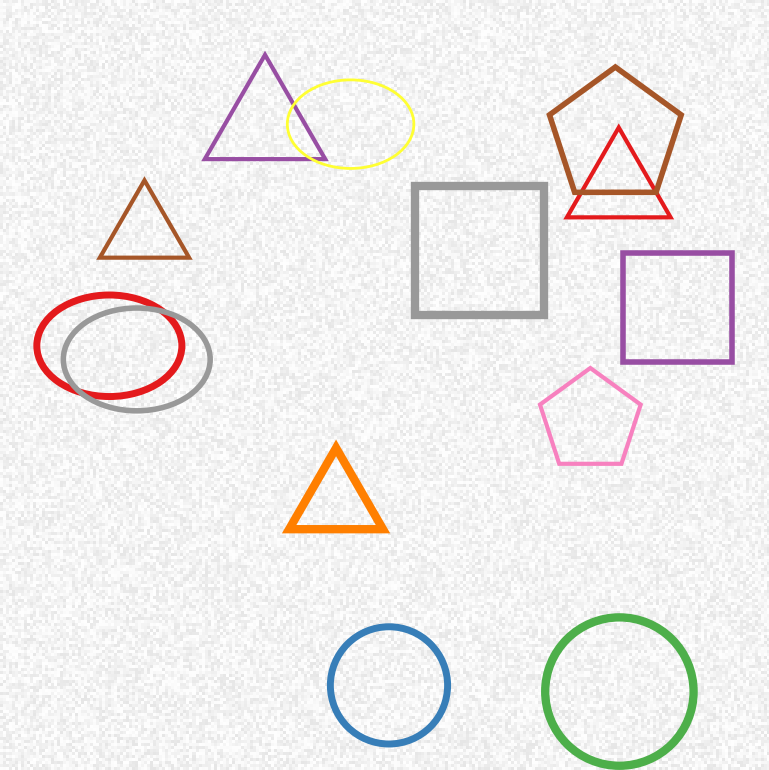[{"shape": "triangle", "thickness": 1.5, "radius": 0.39, "center": [0.804, 0.757]}, {"shape": "oval", "thickness": 2.5, "radius": 0.47, "center": [0.142, 0.551]}, {"shape": "circle", "thickness": 2.5, "radius": 0.38, "center": [0.505, 0.11]}, {"shape": "circle", "thickness": 3, "radius": 0.48, "center": [0.804, 0.102]}, {"shape": "triangle", "thickness": 1.5, "radius": 0.45, "center": [0.344, 0.839]}, {"shape": "square", "thickness": 2, "radius": 0.35, "center": [0.88, 0.601]}, {"shape": "triangle", "thickness": 3, "radius": 0.35, "center": [0.436, 0.348]}, {"shape": "oval", "thickness": 1, "radius": 0.41, "center": [0.455, 0.839]}, {"shape": "triangle", "thickness": 1.5, "radius": 0.33, "center": [0.188, 0.699]}, {"shape": "pentagon", "thickness": 2, "radius": 0.45, "center": [0.799, 0.823]}, {"shape": "pentagon", "thickness": 1.5, "radius": 0.34, "center": [0.767, 0.453]}, {"shape": "oval", "thickness": 2, "radius": 0.48, "center": [0.178, 0.533]}, {"shape": "square", "thickness": 3, "radius": 0.42, "center": [0.623, 0.675]}]